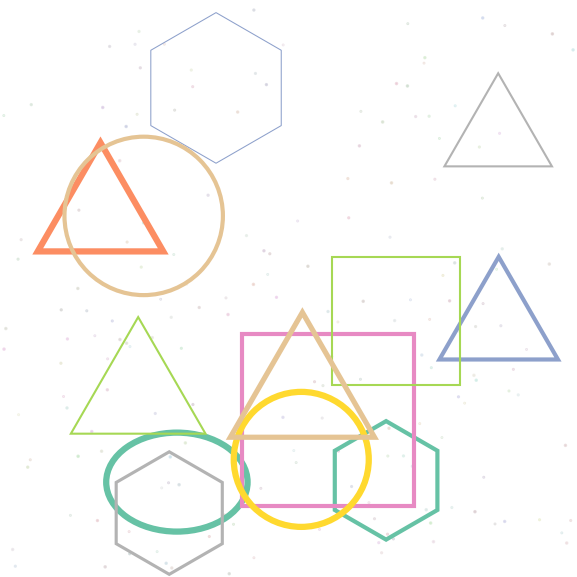[{"shape": "hexagon", "thickness": 2, "radius": 0.51, "center": [0.669, 0.167]}, {"shape": "oval", "thickness": 3, "radius": 0.61, "center": [0.306, 0.164]}, {"shape": "triangle", "thickness": 3, "radius": 0.63, "center": [0.174, 0.627]}, {"shape": "hexagon", "thickness": 0.5, "radius": 0.65, "center": [0.374, 0.847]}, {"shape": "triangle", "thickness": 2, "radius": 0.59, "center": [0.864, 0.436]}, {"shape": "square", "thickness": 2, "radius": 0.74, "center": [0.568, 0.272]}, {"shape": "triangle", "thickness": 1, "radius": 0.67, "center": [0.239, 0.315]}, {"shape": "square", "thickness": 1, "radius": 0.56, "center": [0.686, 0.443]}, {"shape": "circle", "thickness": 3, "radius": 0.58, "center": [0.522, 0.204]}, {"shape": "triangle", "thickness": 2.5, "radius": 0.72, "center": [0.524, 0.314]}, {"shape": "circle", "thickness": 2, "radius": 0.69, "center": [0.249, 0.625]}, {"shape": "hexagon", "thickness": 1.5, "radius": 0.53, "center": [0.293, 0.111]}, {"shape": "triangle", "thickness": 1, "radius": 0.54, "center": [0.863, 0.765]}]